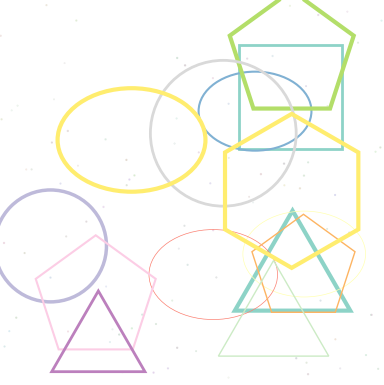[{"shape": "square", "thickness": 2, "radius": 0.67, "center": [0.755, 0.747]}, {"shape": "triangle", "thickness": 3, "radius": 0.87, "center": [0.76, 0.28]}, {"shape": "oval", "thickness": 0.5, "radius": 0.8, "center": [0.79, 0.34]}, {"shape": "circle", "thickness": 2.5, "radius": 0.73, "center": [0.131, 0.361]}, {"shape": "oval", "thickness": 0.5, "radius": 0.83, "center": [0.554, 0.287]}, {"shape": "oval", "thickness": 1.5, "radius": 0.73, "center": [0.662, 0.711]}, {"shape": "pentagon", "thickness": 1, "radius": 0.7, "center": [0.788, 0.303]}, {"shape": "pentagon", "thickness": 3, "radius": 0.85, "center": [0.758, 0.855]}, {"shape": "pentagon", "thickness": 1.5, "radius": 0.82, "center": [0.249, 0.225]}, {"shape": "circle", "thickness": 2, "radius": 0.95, "center": [0.58, 0.654]}, {"shape": "triangle", "thickness": 2, "radius": 0.7, "center": [0.255, 0.104]}, {"shape": "triangle", "thickness": 1, "radius": 0.83, "center": [0.711, 0.158]}, {"shape": "hexagon", "thickness": 3, "radius": 1.0, "center": [0.758, 0.504]}, {"shape": "oval", "thickness": 3, "radius": 0.96, "center": [0.342, 0.636]}]